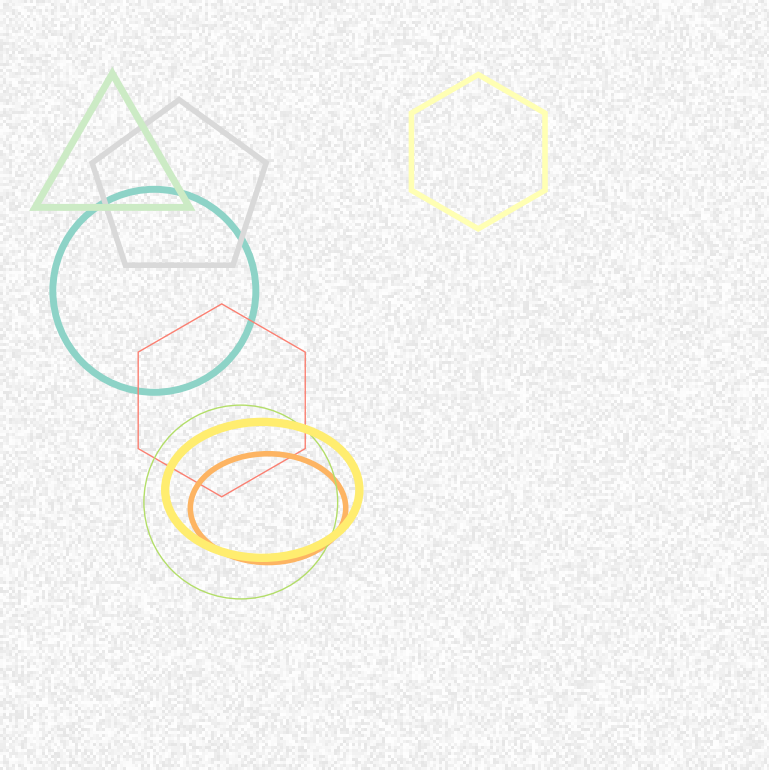[{"shape": "circle", "thickness": 2.5, "radius": 0.66, "center": [0.2, 0.622]}, {"shape": "hexagon", "thickness": 2, "radius": 0.5, "center": [0.621, 0.803]}, {"shape": "hexagon", "thickness": 0.5, "radius": 0.63, "center": [0.288, 0.48]}, {"shape": "oval", "thickness": 2, "radius": 0.5, "center": [0.348, 0.34]}, {"shape": "circle", "thickness": 0.5, "radius": 0.63, "center": [0.313, 0.348]}, {"shape": "pentagon", "thickness": 2, "radius": 0.59, "center": [0.233, 0.752]}, {"shape": "triangle", "thickness": 2.5, "radius": 0.58, "center": [0.146, 0.789]}, {"shape": "oval", "thickness": 3, "radius": 0.63, "center": [0.341, 0.364]}]